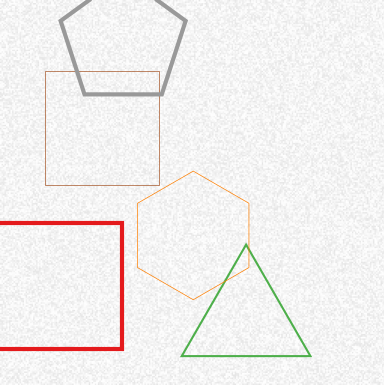[{"shape": "square", "thickness": 3, "radius": 0.82, "center": [0.154, 0.257]}, {"shape": "triangle", "thickness": 1.5, "radius": 0.96, "center": [0.639, 0.172]}, {"shape": "hexagon", "thickness": 0.5, "radius": 0.84, "center": [0.502, 0.389]}, {"shape": "square", "thickness": 0.5, "radius": 0.74, "center": [0.265, 0.668]}, {"shape": "pentagon", "thickness": 3, "radius": 0.85, "center": [0.32, 0.893]}]